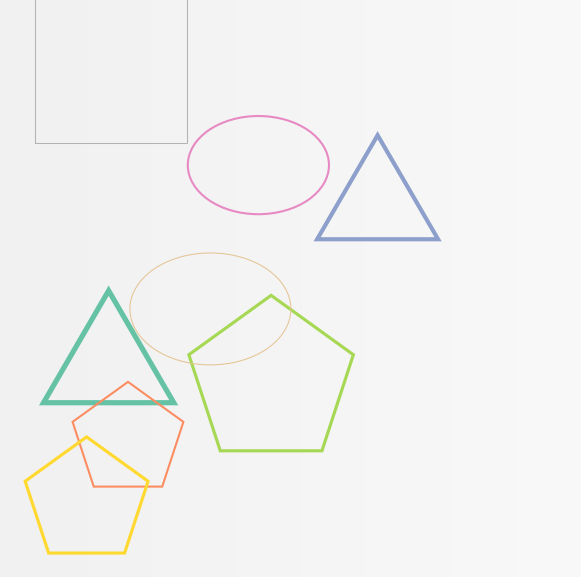[{"shape": "triangle", "thickness": 2.5, "radius": 0.65, "center": [0.187, 0.366]}, {"shape": "pentagon", "thickness": 1, "radius": 0.5, "center": [0.22, 0.238]}, {"shape": "triangle", "thickness": 2, "radius": 0.6, "center": [0.65, 0.645]}, {"shape": "oval", "thickness": 1, "radius": 0.61, "center": [0.445, 0.713]}, {"shape": "pentagon", "thickness": 1.5, "radius": 0.74, "center": [0.466, 0.339]}, {"shape": "pentagon", "thickness": 1.5, "radius": 0.56, "center": [0.149, 0.131]}, {"shape": "oval", "thickness": 0.5, "radius": 0.69, "center": [0.362, 0.464]}, {"shape": "square", "thickness": 0.5, "radius": 0.65, "center": [0.191, 0.882]}]